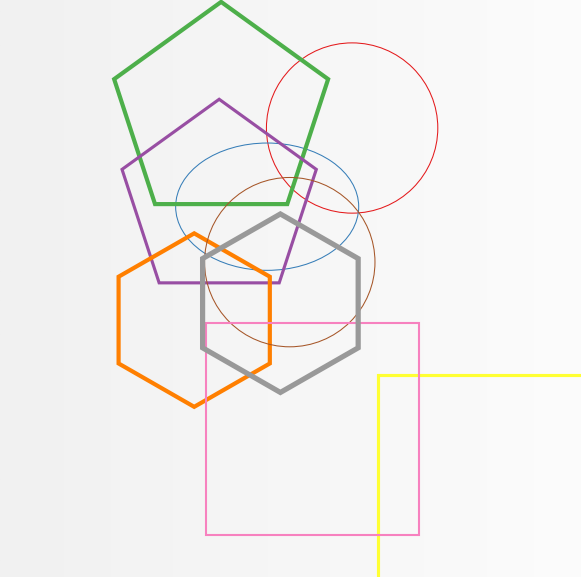[{"shape": "circle", "thickness": 0.5, "radius": 0.74, "center": [0.606, 0.777]}, {"shape": "oval", "thickness": 0.5, "radius": 0.79, "center": [0.46, 0.641]}, {"shape": "pentagon", "thickness": 2, "radius": 0.97, "center": [0.38, 0.802]}, {"shape": "pentagon", "thickness": 1.5, "radius": 0.88, "center": [0.377, 0.652]}, {"shape": "hexagon", "thickness": 2, "radius": 0.75, "center": [0.334, 0.445]}, {"shape": "square", "thickness": 1.5, "radius": 0.94, "center": [0.839, 0.161]}, {"shape": "circle", "thickness": 0.5, "radius": 0.73, "center": [0.499, 0.545]}, {"shape": "square", "thickness": 1, "radius": 0.92, "center": [0.538, 0.257]}, {"shape": "hexagon", "thickness": 2.5, "radius": 0.77, "center": [0.482, 0.474]}]